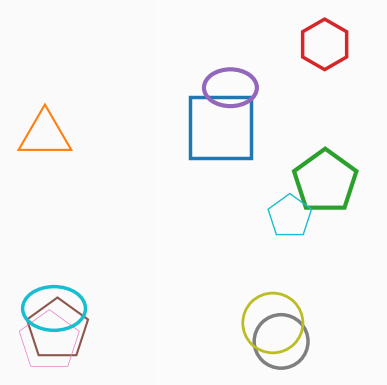[{"shape": "square", "thickness": 2.5, "radius": 0.39, "center": [0.568, 0.669]}, {"shape": "triangle", "thickness": 1.5, "radius": 0.39, "center": [0.116, 0.65]}, {"shape": "pentagon", "thickness": 3, "radius": 0.42, "center": [0.839, 0.529]}, {"shape": "hexagon", "thickness": 2.5, "radius": 0.33, "center": [0.838, 0.885]}, {"shape": "oval", "thickness": 3, "radius": 0.34, "center": [0.595, 0.772]}, {"shape": "pentagon", "thickness": 1.5, "radius": 0.41, "center": [0.148, 0.144]}, {"shape": "pentagon", "thickness": 0.5, "radius": 0.41, "center": [0.127, 0.114]}, {"shape": "circle", "thickness": 2.5, "radius": 0.35, "center": [0.725, 0.113]}, {"shape": "circle", "thickness": 2, "radius": 0.39, "center": [0.704, 0.161]}, {"shape": "oval", "thickness": 2.5, "radius": 0.41, "center": [0.139, 0.199]}, {"shape": "pentagon", "thickness": 1, "radius": 0.29, "center": [0.748, 0.438]}]